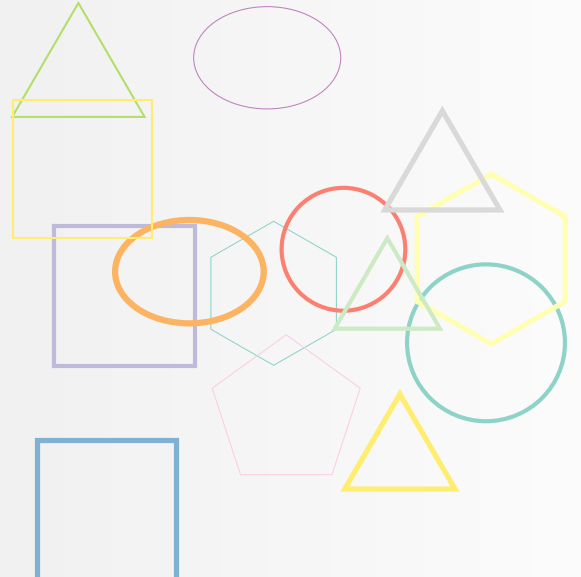[{"shape": "circle", "thickness": 2, "radius": 0.68, "center": [0.836, 0.406]}, {"shape": "hexagon", "thickness": 0.5, "radius": 0.62, "center": [0.471, 0.491]}, {"shape": "hexagon", "thickness": 2.5, "radius": 0.74, "center": [0.845, 0.551]}, {"shape": "square", "thickness": 2, "radius": 0.61, "center": [0.215, 0.487]}, {"shape": "circle", "thickness": 2, "radius": 0.53, "center": [0.591, 0.567]}, {"shape": "square", "thickness": 2.5, "radius": 0.6, "center": [0.183, 0.117]}, {"shape": "oval", "thickness": 3, "radius": 0.64, "center": [0.326, 0.529]}, {"shape": "triangle", "thickness": 1, "radius": 0.66, "center": [0.135, 0.862]}, {"shape": "pentagon", "thickness": 0.5, "radius": 0.67, "center": [0.492, 0.286]}, {"shape": "triangle", "thickness": 2.5, "radius": 0.57, "center": [0.761, 0.693]}, {"shape": "oval", "thickness": 0.5, "radius": 0.63, "center": [0.46, 0.899]}, {"shape": "triangle", "thickness": 2, "radius": 0.52, "center": [0.666, 0.482]}, {"shape": "square", "thickness": 1, "radius": 0.6, "center": [0.142, 0.707]}, {"shape": "triangle", "thickness": 2.5, "radius": 0.55, "center": [0.688, 0.207]}]